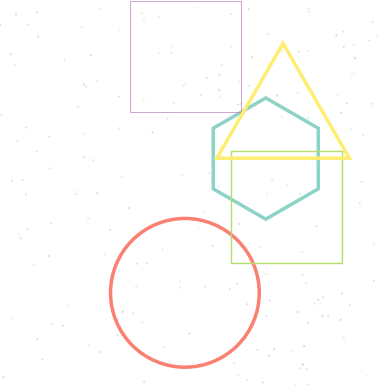[{"shape": "hexagon", "thickness": 2.5, "radius": 0.79, "center": [0.69, 0.588]}, {"shape": "circle", "thickness": 2.5, "radius": 0.97, "center": [0.48, 0.239]}, {"shape": "square", "thickness": 1, "radius": 0.72, "center": [0.743, 0.462]}, {"shape": "square", "thickness": 0.5, "radius": 0.72, "center": [0.481, 0.854]}, {"shape": "triangle", "thickness": 2.5, "radius": 0.99, "center": [0.735, 0.688]}]